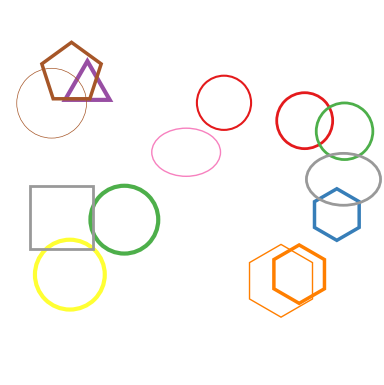[{"shape": "circle", "thickness": 2, "radius": 0.36, "center": [0.791, 0.687]}, {"shape": "circle", "thickness": 1.5, "radius": 0.35, "center": [0.582, 0.733]}, {"shape": "hexagon", "thickness": 2.5, "radius": 0.33, "center": [0.875, 0.443]}, {"shape": "circle", "thickness": 2, "radius": 0.37, "center": [0.895, 0.659]}, {"shape": "circle", "thickness": 3, "radius": 0.44, "center": [0.323, 0.429]}, {"shape": "triangle", "thickness": 3, "radius": 0.34, "center": [0.227, 0.774]}, {"shape": "hexagon", "thickness": 2.5, "radius": 0.38, "center": [0.777, 0.288]}, {"shape": "hexagon", "thickness": 1, "radius": 0.47, "center": [0.73, 0.271]}, {"shape": "circle", "thickness": 3, "radius": 0.45, "center": [0.181, 0.287]}, {"shape": "circle", "thickness": 0.5, "radius": 0.45, "center": [0.134, 0.732]}, {"shape": "pentagon", "thickness": 2.5, "radius": 0.41, "center": [0.186, 0.809]}, {"shape": "oval", "thickness": 1, "radius": 0.45, "center": [0.483, 0.605]}, {"shape": "square", "thickness": 2, "radius": 0.41, "center": [0.161, 0.436]}, {"shape": "oval", "thickness": 2, "radius": 0.48, "center": [0.892, 0.534]}]